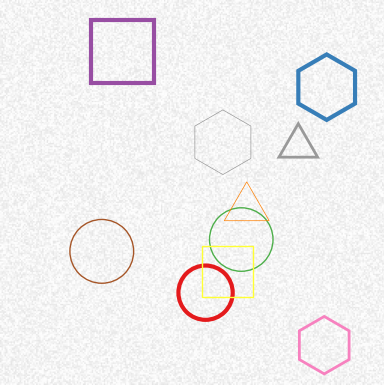[{"shape": "circle", "thickness": 3, "radius": 0.35, "center": [0.534, 0.24]}, {"shape": "hexagon", "thickness": 3, "radius": 0.43, "center": [0.849, 0.774]}, {"shape": "circle", "thickness": 1, "radius": 0.41, "center": [0.627, 0.378]}, {"shape": "square", "thickness": 3, "radius": 0.41, "center": [0.318, 0.867]}, {"shape": "triangle", "thickness": 0.5, "radius": 0.34, "center": [0.641, 0.46]}, {"shape": "square", "thickness": 1, "radius": 0.34, "center": [0.591, 0.295]}, {"shape": "circle", "thickness": 1, "radius": 0.41, "center": [0.264, 0.347]}, {"shape": "hexagon", "thickness": 2, "radius": 0.37, "center": [0.842, 0.103]}, {"shape": "triangle", "thickness": 2, "radius": 0.29, "center": [0.775, 0.621]}, {"shape": "hexagon", "thickness": 0.5, "radius": 0.42, "center": [0.579, 0.631]}]